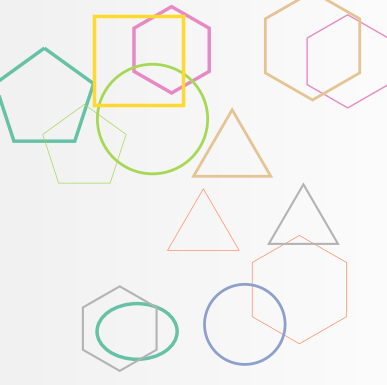[{"shape": "oval", "thickness": 2.5, "radius": 0.52, "center": [0.354, 0.139]}, {"shape": "pentagon", "thickness": 2.5, "radius": 0.67, "center": [0.114, 0.741]}, {"shape": "triangle", "thickness": 0.5, "radius": 0.53, "center": [0.525, 0.403]}, {"shape": "hexagon", "thickness": 0.5, "radius": 0.7, "center": [0.773, 0.248]}, {"shape": "circle", "thickness": 2, "radius": 0.52, "center": [0.632, 0.157]}, {"shape": "hexagon", "thickness": 2.5, "radius": 0.56, "center": [0.443, 0.871]}, {"shape": "hexagon", "thickness": 1, "radius": 0.6, "center": [0.897, 0.841]}, {"shape": "pentagon", "thickness": 0.5, "radius": 0.57, "center": [0.218, 0.616]}, {"shape": "circle", "thickness": 2, "radius": 0.71, "center": [0.394, 0.691]}, {"shape": "square", "thickness": 2.5, "radius": 0.57, "center": [0.357, 0.843]}, {"shape": "hexagon", "thickness": 2, "radius": 0.7, "center": [0.807, 0.881]}, {"shape": "triangle", "thickness": 2, "radius": 0.58, "center": [0.599, 0.6]}, {"shape": "triangle", "thickness": 1.5, "radius": 0.52, "center": [0.783, 0.418]}, {"shape": "hexagon", "thickness": 1.5, "radius": 0.55, "center": [0.309, 0.146]}]